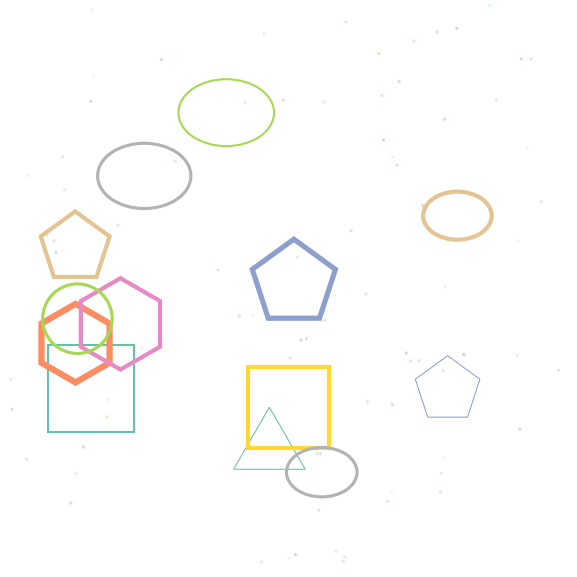[{"shape": "square", "thickness": 1, "radius": 0.37, "center": [0.157, 0.326]}, {"shape": "triangle", "thickness": 0.5, "radius": 0.36, "center": [0.466, 0.222]}, {"shape": "hexagon", "thickness": 3, "radius": 0.34, "center": [0.131, 0.405]}, {"shape": "pentagon", "thickness": 2.5, "radius": 0.38, "center": [0.509, 0.509]}, {"shape": "pentagon", "thickness": 0.5, "radius": 0.29, "center": [0.775, 0.324]}, {"shape": "hexagon", "thickness": 2, "radius": 0.4, "center": [0.209, 0.438]}, {"shape": "oval", "thickness": 1, "radius": 0.41, "center": [0.392, 0.804]}, {"shape": "circle", "thickness": 1.5, "radius": 0.3, "center": [0.134, 0.447]}, {"shape": "square", "thickness": 2, "radius": 0.35, "center": [0.5, 0.293]}, {"shape": "pentagon", "thickness": 2, "radius": 0.31, "center": [0.13, 0.57]}, {"shape": "oval", "thickness": 2, "radius": 0.3, "center": [0.792, 0.626]}, {"shape": "oval", "thickness": 1.5, "radius": 0.31, "center": [0.557, 0.181]}, {"shape": "oval", "thickness": 1.5, "radius": 0.4, "center": [0.25, 0.695]}]